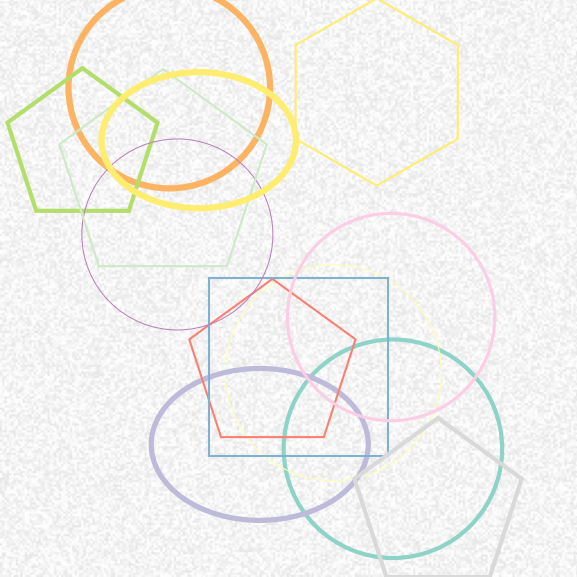[{"shape": "circle", "thickness": 2, "radius": 0.95, "center": [0.68, 0.222]}, {"shape": "circle", "thickness": 0.5, "radius": 0.93, "center": [0.577, 0.354]}, {"shape": "oval", "thickness": 2.5, "radius": 0.94, "center": [0.45, 0.23]}, {"shape": "pentagon", "thickness": 1, "radius": 0.76, "center": [0.472, 0.365]}, {"shape": "square", "thickness": 1, "radius": 0.77, "center": [0.517, 0.364]}, {"shape": "circle", "thickness": 3, "radius": 0.87, "center": [0.293, 0.847]}, {"shape": "pentagon", "thickness": 2, "radius": 0.68, "center": [0.143, 0.745]}, {"shape": "circle", "thickness": 1.5, "radius": 0.9, "center": [0.677, 0.45]}, {"shape": "pentagon", "thickness": 2, "radius": 0.76, "center": [0.759, 0.123]}, {"shape": "circle", "thickness": 0.5, "radius": 0.83, "center": [0.307, 0.593]}, {"shape": "pentagon", "thickness": 1, "radius": 0.94, "center": [0.282, 0.691]}, {"shape": "oval", "thickness": 3, "radius": 0.84, "center": [0.344, 0.756]}, {"shape": "hexagon", "thickness": 1, "radius": 0.81, "center": [0.652, 0.84]}]